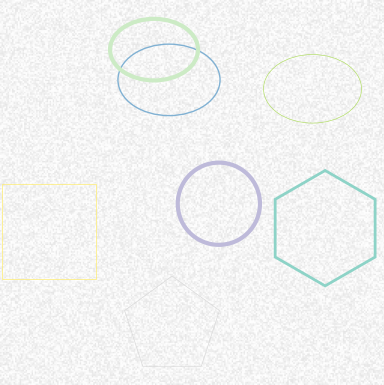[{"shape": "hexagon", "thickness": 2, "radius": 0.75, "center": [0.845, 0.407]}, {"shape": "circle", "thickness": 3, "radius": 0.53, "center": [0.568, 0.471]}, {"shape": "oval", "thickness": 1, "radius": 0.66, "center": [0.439, 0.793]}, {"shape": "oval", "thickness": 0.5, "radius": 0.64, "center": [0.812, 0.769]}, {"shape": "pentagon", "thickness": 0.5, "radius": 0.65, "center": [0.447, 0.153]}, {"shape": "oval", "thickness": 3, "radius": 0.57, "center": [0.4, 0.871]}, {"shape": "square", "thickness": 0.5, "radius": 0.61, "center": [0.128, 0.398]}]